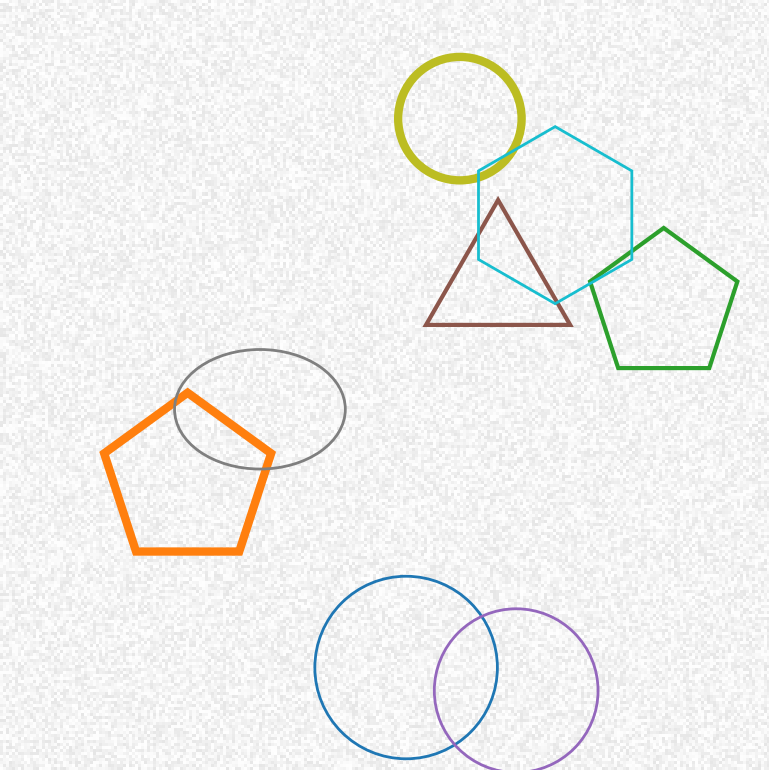[{"shape": "circle", "thickness": 1, "radius": 0.59, "center": [0.527, 0.133]}, {"shape": "pentagon", "thickness": 3, "radius": 0.57, "center": [0.244, 0.376]}, {"shape": "pentagon", "thickness": 1.5, "radius": 0.5, "center": [0.862, 0.603]}, {"shape": "circle", "thickness": 1, "radius": 0.53, "center": [0.67, 0.103]}, {"shape": "triangle", "thickness": 1.5, "radius": 0.54, "center": [0.647, 0.632]}, {"shape": "oval", "thickness": 1, "radius": 0.55, "center": [0.338, 0.468]}, {"shape": "circle", "thickness": 3, "radius": 0.4, "center": [0.597, 0.846]}, {"shape": "hexagon", "thickness": 1, "radius": 0.57, "center": [0.721, 0.721]}]